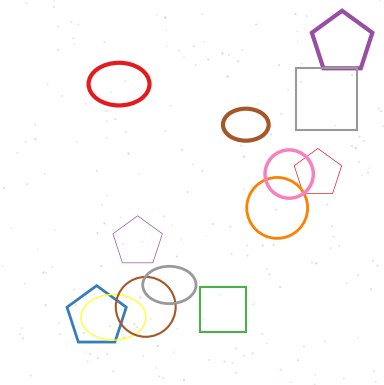[{"shape": "pentagon", "thickness": 0.5, "radius": 0.32, "center": [0.826, 0.55]}, {"shape": "oval", "thickness": 3, "radius": 0.4, "center": [0.309, 0.782]}, {"shape": "pentagon", "thickness": 2, "radius": 0.4, "center": [0.251, 0.177]}, {"shape": "square", "thickness": 1.5, "radius": 0.3, "center": [0.579, 0.196]}, {"shape": "pentagon", "thickness": 3, "radius": 0.41, "center": [0.889, 0.889]}, {"shape": "pentagon", "thickness": 0.5, "radius": 0.34, "center": [0.358, 0.372]}, {"shape": "circle", "thickness": 2, "radius": 0.4, "center": [0.72, 0.46]}, {"shape": "oval", "thickness": 1, "radius": 0.42, "center": [0.295, 0.176]}, {"shape": "circle", "thickness": 1.5, "radius": 0.39, "center": [0.378, 0.203]}, {"shape": "oval", "thickness": 3, "radius": 0.3, "center": [0.638, 0.676]}, {"shape": "circle", "thickness": 2.5, "radius": 0.31, "center": [0.751, 0.548]}, {"shape": "oval", "thickness": 2, "radius": 0.35, "center": [0.44, 0.26]}, {"shape": "square", "thickness": 1.5, "radius": 0.4, "center": [0.848, 0.744]}]